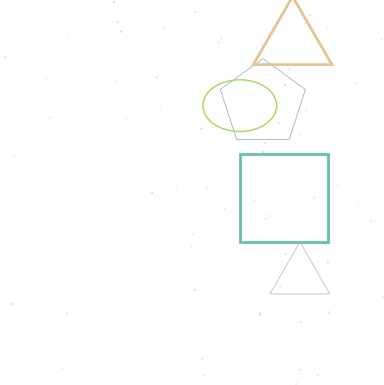[{"shape": "square", "thickness": 2, "radius": 0.57, "center": [0.739, 0.486]}, {"shape": "pentagon", "thickness": 0.5, "radius": 0.58, "center": [0.683, 0.732]}, {"shape": "oval", "thickness": 1, "radius": 0.48, "center": [0.623, 0.726]}, {"shape": "triangle", "thickness": 2, "radius": 0.59, "center": [0.76, 0.891]}, {"shape": "triangle", "thickness": 0.5, "radius": 0.45, "center": [0.779, 0.281]}]